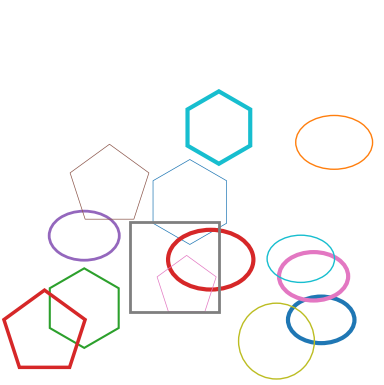[{"shape": "hexagon", "thickness": 0.5, "radius": 0.55, "center": [0.493, 0.475]}, {"shape": "oval", "thickness": 3, "radius": 0.43, "center": [0.834, 0.169]}, {"shape": "oval", "thickness": 1, "radius": 0.5, "center": [0.868, 0.63]}, {"shape": "hexagon", "thickness": 1.5, "radius": 0.52, "center": [0.219, 0.2]}, {"shape": "pentagon", "thickness": 2.5, "radius": 0.55, "center": [0.116, 0.136]}, {"shape": "oval", "thickness": 3, "radius": 0.55, "center": [0.547, 0.326]}, {"shape": "oval", "thickness": 2, "radius": 0.46, "center": [0.219, 0.388]}, {"shape": "pentagon", "thickness": 0.5, "radius": 0.54, "center": [0.284, 0.518]}, {"shape": "oval", "thickness": 3, "radius": 0.45, "center": [0.815, 0.282]}, {"shape": "pentagon", "thickness": 0.5, "radius": 0.4, "center": [0.485, 0.256]}, {"shape": "square", "thickness": 2, "radius": 0.58, "center": [0.453, 0.307]}, {"shape": "circle", "thickness": 1, "radius": 0.49, "center": [0.718, 0.114]}, {"shape": "hexagon", "thickness": 3, "radius": 0.47, "center": [0.569, 0.669]}, {"shape": "oval", "thickness": 1, "radius": 0.44, "center": [0.781, 0.328]}]